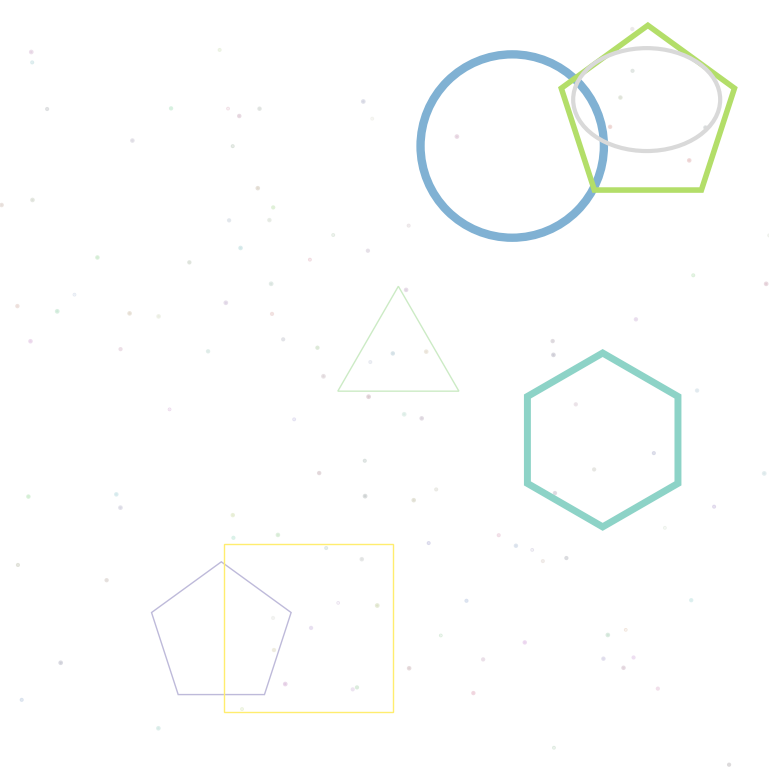[{"shape": "hexagon", "thickness": 2.5, "radius": 0.56, "center": [0.783, 0.429]}, {"shape": "pentagon", "thickness": 0.5, "radius": 0.48, "center": [0.287, 0.175]}, {"shape": "circle", "thickness": 3, "radius": 0.6, "center": [0.665, 0.81]}, {"shape": "pentagon", "thickness": 2, "radius": 0.59, "center": [0.841, 0.849]}, {"shape": "oval", "thickness": 1.5, "radius": 0.48, "center": [0.84, 0.871]}, {"shape": "triangle", "thickness": 0.5, "radius": 0.45, "center": [0.517, 0.537]}, {"shape": "square", "thickness": 0.5, "radius": 0.55, "center": [0.401, 0.184]}]